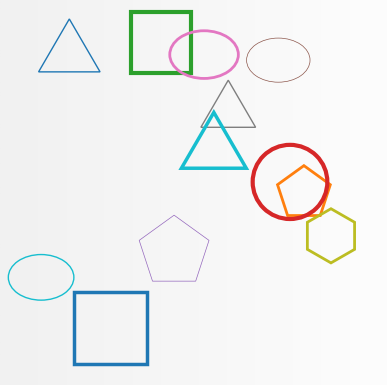[{"shape": "triangle", "thickness": 1, "radius": 0.46, "center": [0.179, 0.859]}, {"shape": "square", "thickness": 2.5, "radius": 0.47, "center": [0.286, 0.147]}, {"shape": "pentagon", "thickness": 2, "radius": 0.36, "center": [0.784, 0.498]}, {"shape": "square", "thickness": 3, "radius": 0.39, "center": [0.416, 0.89]}, {"shape": "circle", "thickness": 3, "radius": 0.48, "center": [0.748, 0.527]}, {"shape": "pentagon", "thickness": 0.5, "radius": 0.47, "center": [0.449, 0.346]}, {"shape": "oval", "thickness": 0.5, "radius": 0.41, "center": [0.718, 0.844]}, {"shape": "oval", "thickness": 2, "radius": 0.44, "center": [0.527, 0.858]}, {"shape": "triangle", "thickness": 1, "radius": 0.41, "center": [0.589, 0.71]}, {"shape": "hexagon", "thickness": 2, "radius": 0.35, "center": [0.854, 0.388]}, {"shape": "triangle", "thickness": 2.5, "radius": 0.48, "center": [0.552, 0.611]}, {"shape": "oval", "thickness": 1, "radius": 0.42, "center": [0.106, 0.28]}]